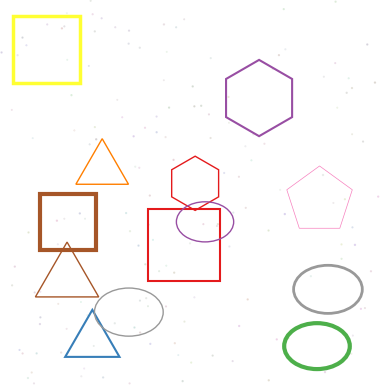[{"shape": "hexagon", "thickness": 1, "radius": 0.35, "center": [0.507, 0.524]}, {"shape": "square", "thickness": 1.5, "radius": 0.47, "center": [0.478, 0.364]}, {"shape": "triangle", "thickness": 1.5, "radius": 0.41, "center": [0.24, 0.114]}, {"shape": "oval", "thickness": 3, "radius": 0.43, "center": [0.823, 0.101]}, {"shape": "hexagon", "thickness": 1.5, "radius": 0.5, "center": [0.673, 0.745]}, {"shape": "oval", "thickness": 1, "radius": 0.37, "center": [0.533, 0.424]}, {"shape": "triangle", "thickness": 1, "radius": 0.39, "center": [0.265, 0.561]}, {"shape": "square", "thickness": 2.5, "radius": 0.44, "center": [0.121, 0.871]}, {"shape": "square", "thickness": 3, "radius": 0.36, "center": [0.176, 0.423]}, {"shape": "triangle", "thickness": 1, "radius": 0.47, "center": [0.174, 0.276]}, {"shape": "pentagon", "thickness": 0.5, "radius": 0.45, "center": [0.83, 0.479]}, {"shape": "oval", "thickness": 1, "radius": 0.45, "center": [0.335, 0.189]}, {"shape": "oval", "thickness": 2, "radius": 0.45, "center": [0.852, 0.248]}]